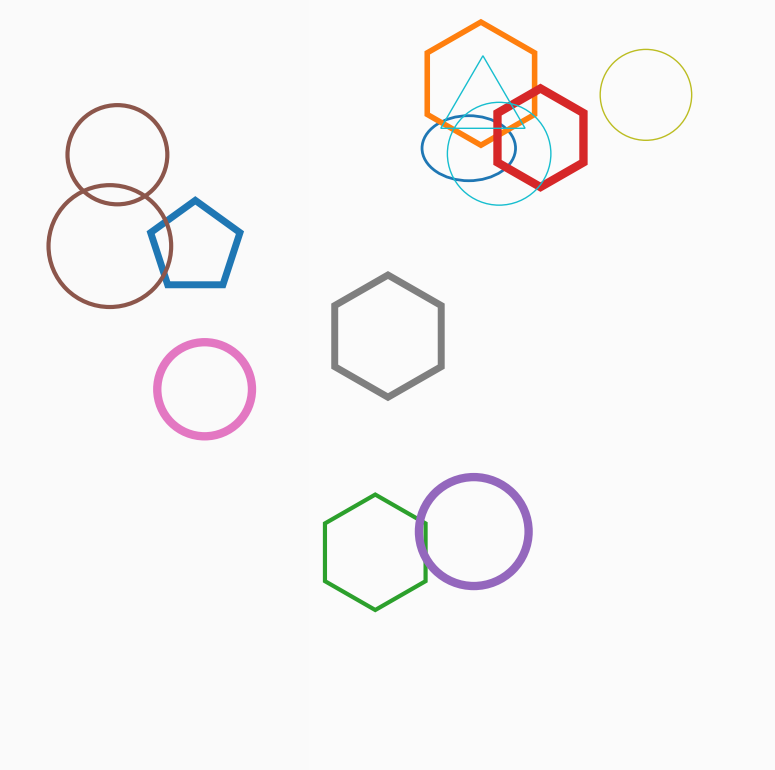[{"shape": "pentagon", "thickness": 2.5, "radius": 0.3, "center": [0.252, 0.679]}, {"shape": "oval", "thickness": 1, "radius": 0.3, "center": [0.605, 0.808]}, {"shape": "hexagon", "thickness": 2, "radius": 0.4, "center": [0.621, 0.891]}, {"shape": "hexagon", "thickness": 1.5, "radius": 0.37, "center": [0.484, 0.283]}, {"shape": "hexagon", "thickness": 3, "radius": 0.32, "center": [0.697, 0.821]}, {"shape": "circle", "thickness": 3, "radius": 0.35, "center": [0.611, 0.31]}, {"shape": "circle", "thickness": 1.5, "radius": 0.4, "center": [0.142, 0.68]}, {"shape": "circle", "thickness": 1.5, "radius": 0.32, "center": [0.151, 0.799]}, {"shape": "circle", "thickness": 3, "radius": 0.31, "center": [0.264, 0.494]}, {"shape": "hexagon", "thickness": 2.5, "radius": 0.4, "center": [0.501, 0.563]}, {"shape": "circle", "thickness": 0.5, "radius": 0.3, "center": [0.833, 0.877]}, {"shape": "circle", "thickness": 0.5, "radius": 0.33, "center": [0.644, 0.8]}, {"shape": "triangle", "thickness": 0.5, "radius": 0.31, "center": [0.623, 0.865]}]